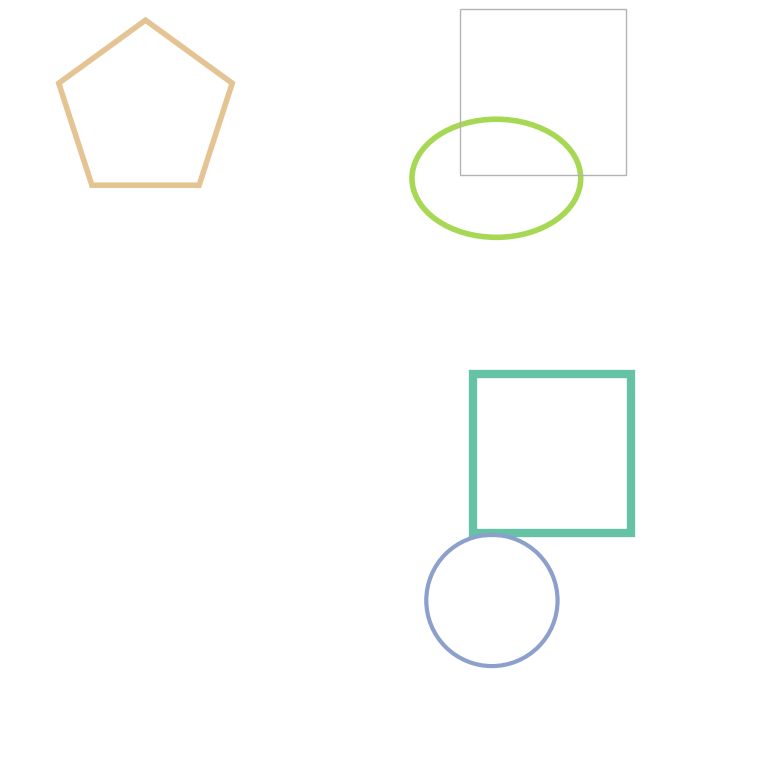[{"shape": "square", "thickness": 3, "radius": 0.51, "center": [0.717, 0.411]}, {"shape": "circle", "thickness": 1.5, "radius": 0.43, "center": [0.639, 0.22]}, {"shape": "oval", "thickness": 2, "radius": 0.55, "center": [0.645, 0.768]}, {"shape": "pentagon", "thickness": 2, "radius": 0.59, "center": [0.189, 0.855]}, {"shape": "square", "thickness": 0.5, "radius": 0.54, "center": [0.705, 0.881]}]